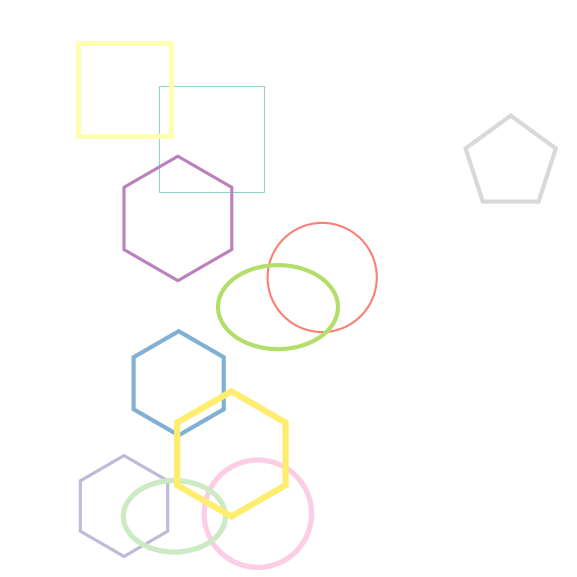[{"shape": "square", "thickness": 0.5, "radius": 0.46, "center": [0.366, 0.758]}, {"shape": "square", "thickness": 2.5, "radius": 0.41, "center": [0.216, 0.844]}, {"shape": "hexagon", "thickness": 1.5, "radius": 0.44, "center": [0.215, 0.123]}, {"shape": "circle", "thickness": 1, "radius": 0.47, "center": [0.558, 0.519]}, {"shape": "hexagon", "thickness": 2, "radius": 0.45, "center": [0.309, 0.336]}, {"shape": "oval", "thickness": 2, "radius": 0.52, "center": [0.481, 0.467]}, {"shape": "circle", "thickness": 2.5, "radius": 0.46, "center": [0.446, 0.11]}, {"shape": "pentagon", "thickness": 2, "radius": 0.41, "center": [0.884, 0.717]}, {"shape": "hexagon", "thickness": 1.5, "radius": 0.54, "center": [0.308, 0.621]}, {"shape": "oval", "thickness": 2.5, "radius": 0.44, "center": [0.302, 0.105]}, {"shape": "hexagon", "thickness": 3, "radius": 0.54, "center": [0.401, 0.213]}]